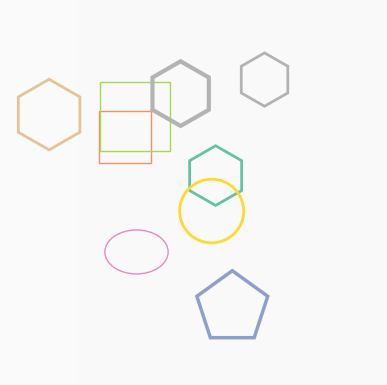[{"shape": "hexagon", "thickness": 2, "radius": 0.39, "center": [0.556, 0.544]}, {"shape": "square", "thickness": 1, "radius": 0.34, "center": [0.323, 0.644]}, {"shape": "pentagon", "thickness": 2.5, "radius": 0.48, "center": [0.599, 0.201]}, {"shape": "oval", "thickness": 1, "radius": 0.41, "center": [0.352, 0.346]}, {"shape": "square", "thickness": 1, "radius": 0.45, "center": [0.348, 0.698]}, {"shape": "circle", "thickness": 2, "radius": 0.41, "center": [0.546, 0.452]}, {"shape": "hexagon", "thickness": 2, "radius": 0.46, "center": [0.127, 0.702]}, {"shape": "hexagon", "thickness": 3, "radius": 0.42, "center": [0.466, 0.757]}, {"shape": "hexagon", "thickness": 2, "radius": 0.35, "center": [0.683, 0.793]}]